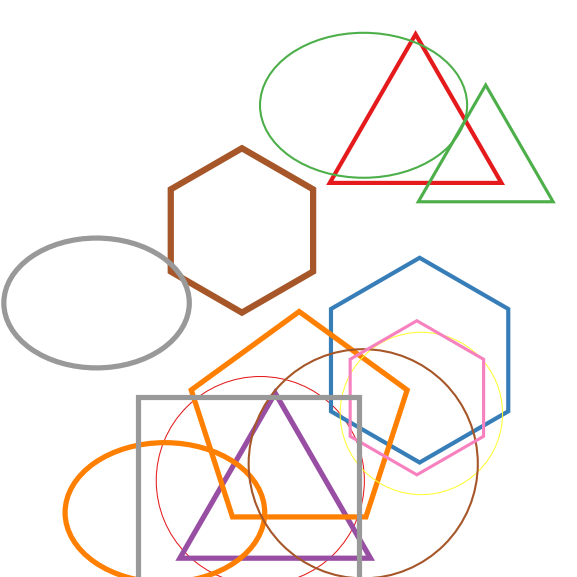[{"shape": "triangle", "thickness": 2, "radius": 0.86, "center": [0.72, 0.768]}, {"shape": "circle", "thickness": 0.5, "radius": 0.9, "center": [0.451, 0.167]}, {"shape": "hexagon", "thickness": 2, "radius": 0.89, "center": [0.727, 0.376]}, {"shape": "oval", "thickness": 1, "radius": 0.9, "center": [0.63, 0.817]}, {"shape": "triangle", "thickness": 1.5, "radius": 0.67, "center": [0.841, 0.717]}, {"shape": "triangle", "thickness": 2.5, "radius": 0.95, "center": [0.477, 0.128]}, {"shape": "oval", "thickness": 2.5, "radius": 0.86, "center": [0.286, 0.112]}, {"shape": "pentagon", "thickness": 2.5, "radius": 0.98, "center": [0.518, 0.263]}, {"shape": "circle", "thickness": 0.5, "radius": 0.7, "center": [0.73, 0.283]}, {"shape": "hexagon", "thickness": 3, "radius": 0.71, "center": [0.419, 0.6]}, {"shape": "circle", "thickness": 1, "radius": 0.99, "center": [0.629, 0.196]}, {"shape": "hexagon", "thickness": 1.5, "radius": 0.67, "center": [0.722, 0.31]}, {"shape": "square", "thickness": 2.5, "radius": 0.96, "center": [0.43, 0.12]}, {"shape": "oval", "thickness": 2.5, "radius": 0.8, "center": [0.167, 0.474]}]